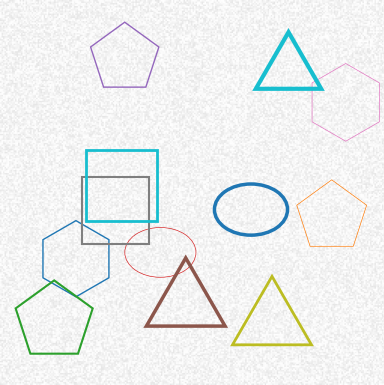[{"shape": "hexagon", "thickness": 1, "radius": 0.49, "center": [0.197, 0.328]}, {"shape": "oval", "thickness": 2.5, "radius": 0.47, "center": [0.652, 0.456]}, {"shape": "pentagon", "thickness": 0.5, "radius": 0.48, "center": [0.862, 0.437]}, {"shape": "pentagon", "thickness": 1.5, "radius": 0.53, "center": [0.141, 0.166]}, {"shape": "oval", "thickness": 0.5, "radius": 0.46, "center": [0.417, 0.344]}, {"shape": "pentagon", "thickness": 1, "radius": 0.47, "center": [0.324, 0.849]}, {"shape": "triangle", "thickness": 2.5, "radius": 0.59, "center": [0.482, 0.212]}, {"shape": "hexagon", "thickness": 0.5, "radius": 0.5, "center": [0.898, 0.734]}, {"shape": "square", "thickness": 1.5, "radius": 0.43, "center": [0.3, 0.452]}, {"shape": "triangle", "thickness": 2, "radius": 0.59, "center": [0.706, 0.164]}, {"shape": "square", "thickness": 2, "radius": 0.46, "center": [0.316, 0.519]}, {"shape": "triangle", "thickness": 3, "radius": 0.49, "center": [0.749, 0.818]}]